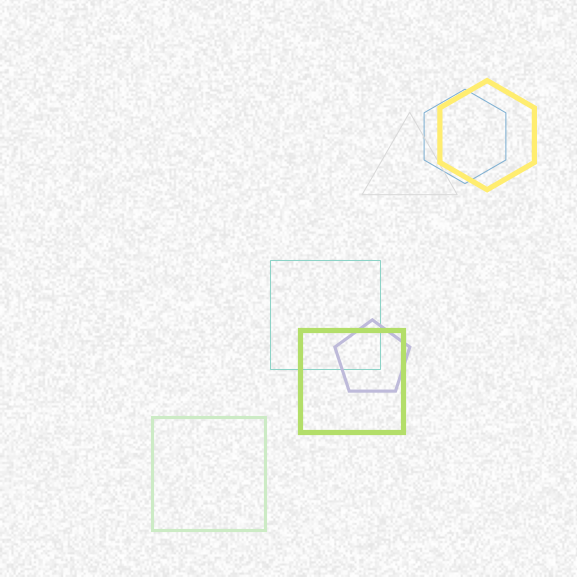[{"shape": "square", "thickness": 0.5, "radius": 0.48, "center": [0.562, 0.455]}, {"shape": "pentagon", "thickness": 1.5, "radius": 0.34, "center": [0.645, 0.377]}, {"shape": "hexagon", "thickness": 0.5, "radius": 0.41, "center": [0.805, 0.763]}, {"shape": "square", "thickness": 2.5, "radius": 0.44, "center": [0.608, 0.34]}, {"shape": "triangle", "thickness": 0.5, "radius": 0.48, "center": [0.709, 0.71]}, {"shape": "square", "thickness": 1.5, "radius": 0.49, "center": [0.361, 0.179]}, {"shape": "hexagon", "thickness": 2.5, "radius": 0.47, "center": [0.844, 0.765]}]